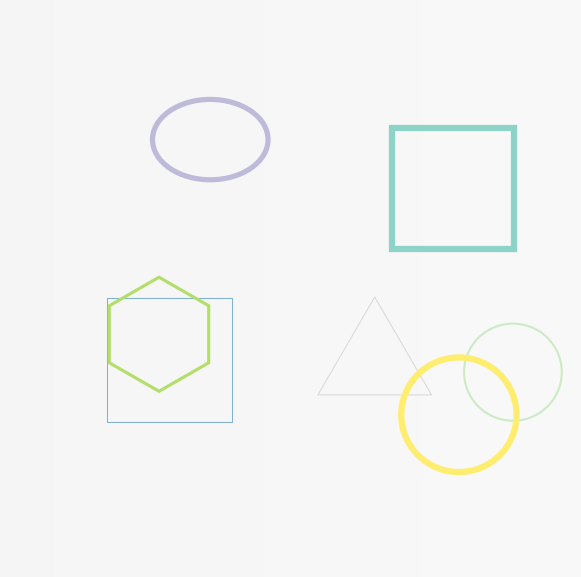[{"shape": "square", "thickness": 3, "radius": 0.53, "center": [0.779, 0.673]}, {"shape": "oval", "thickness": 2.5, "radius": 0.5, "center": [0.362, 0.757]}, {"shape": "square", "thickness": 0.5, "radius": 0.54, "center": [0.292, 0.376]}, {"shape": "hexagon", "thickness": 1.5, "radius": 0.49, "center": [0.274, 0.42]}, {"shape": "triangle", "thickness": 0.5, "radius": 0.57, "center": [0.645, 0.372]}, {"shape": "circle", "thickness": 1, "radius": 0.42, "center": [0.882, 0.355]}, {"shape": "circle", "thickness": 3, "radius": 0.5, "center": [0.789, 0.281]}]